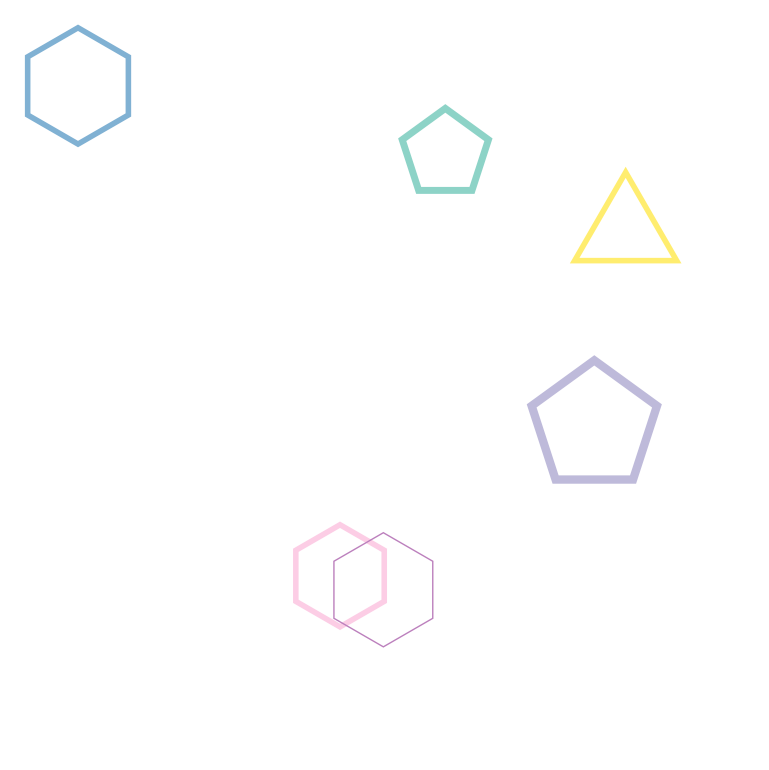[{"shape": "pentagon", "thickness": 2.5, "radius": 0.29, "center": [0.578, 0.8]}, {"shape": "pentagon", "thickness": 3, "radius": 0.43, "center": [0.772, 0.446]}, {"shape": "hexagon", "thickness": 2, "radius": 0.38, "center": [0.101, 0.888]}, {"shape": "hexagon", "thickness": 2, "radius": 0.33, "center": [0.442, 0.252]}, {"shape": "hexagon", "thickness": 0.5, "radius": 0.37, "center": [0.498, 0.234]}, {"shape": "triangle", "thickness": 2, "radius": 0.38, "center": [0.813, 0.7]}]